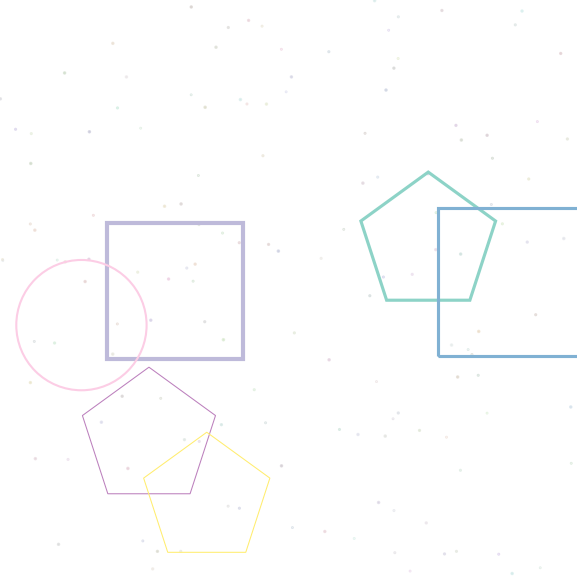[{"shape": "pentagon", "thickness": 1.5, "radius": 0.61, "center": [0.742, 0.578]}, {"shape": "square", "thickness": 2, "radius": 0.59, "center": [0.303, 0.496]}, {"shape": "square", "thickness": 1.5, "radius": 0.64, "center": [0.887, 0.511]}, {"shape": "circle", "thickness": 1, "radius": 0.56, "center": [0.141, 0.436]}, {"shape": "pentagon", "thickness": 0.5, "radius": 0.61, "center": [0.258, 0.242]}, {"shape": "pentagon", "thickness": 0.5, "radius": 0.57, "center": [0.358, 0.136]}]